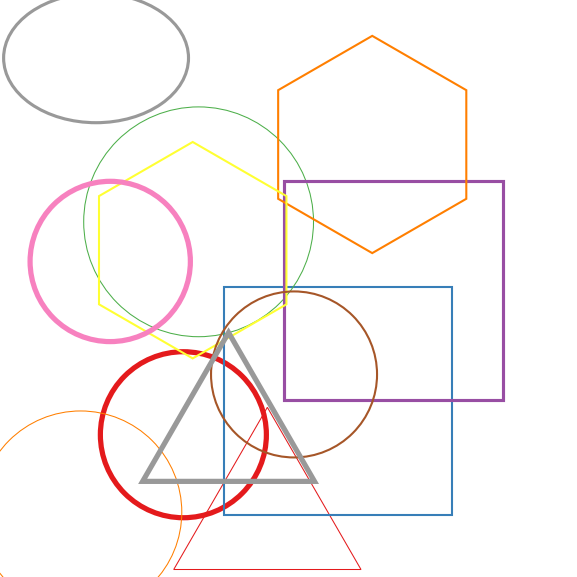[{"shape": "circle", "thickness": 2.5, "radius": 0.72, "center": [0.318, 0.246]}, {"shape": "triangle", "thickness": 0.5, "radius": 0.94, "center": [0.463, 0.107]}, {"shape": "square", "thickness": 1, "radius": 0.99, "center": [0.585, 0.305]}, {"shape": "circle", "thickness": 0.5, "radius": 0.99, "center": [0.344, 0.615]}, {"shape": "square", "thickness": 1.5, "radius": 0.95, "center": [0.682, 0.496]}, {"shape": "hexagon", "thickness": 1, "radius": 0.94, "center": [0.645, 0.749]}, {"shape": "circle", "thickness": 0.5, "radius": 0.88, "center": [0.14, 0.112]}, {"shape": "hexagon", "thickness": 1, "radius": 0.94, "center": [0.334, 0.566]}, {"shape": "circle", "thickness": 1, "radius": 0.72, "center": [0.509, 0.351]}, {"shape": "circle", "thickness": 2.5, "radius": 0.69, "center": [0.191, 0.546]}, {"shape": "oval", "thickness": 1.5, "radius": 0.8, "center": [0.166, 0.899]}, {"shape": "triangle", "thickness": 2.5, "radius": 0.86, "center": [0.396, 0.252]}]